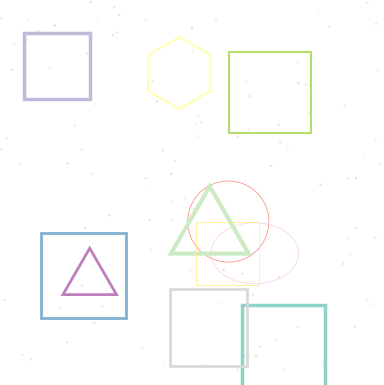[{"shape": "square", "thickness": 2.5, "radius": 0.54, "center": [0.736, 0.101]}, {"shape": "hexagon", "thickness": 1.5, "radius": 0.47, "center": [0.466, 0.81]}, {"shape": "square", "thickness": 2.5, "radius": 0.43, "center": [0.149, 0.829]}, {"shape": "circle", "thickness": 0.5, "radius": 0.53, "center": [0.593, 0.425]}, {"shape": "square", "thickness": 2, "radius": 0.55, "center": [0.216, 0.284]}, {"shape": "square", "thickness": 1.5, "radius": 0.53, "center": [0.701, 0.76]}, {"shape": "oval", "thickness": 0.5, "radius": 0.57, "center": [0.662, 0.342]}, {"shape": "square", "thickness": 2, "radius": 0.5, "center": [0.541, 0.149]}, {"shape": "triangle", "thickness": 2, "radius": 0.4, "center": [0.233, 0.275]}, {"shape": "triangle", "thickness": 3, "radius": 0.58, "center": [0.545, 0.4]}, {"shape": "square", "thickness": 0.5, "radius": 0.41, "center": [0.591, 0.341]}]